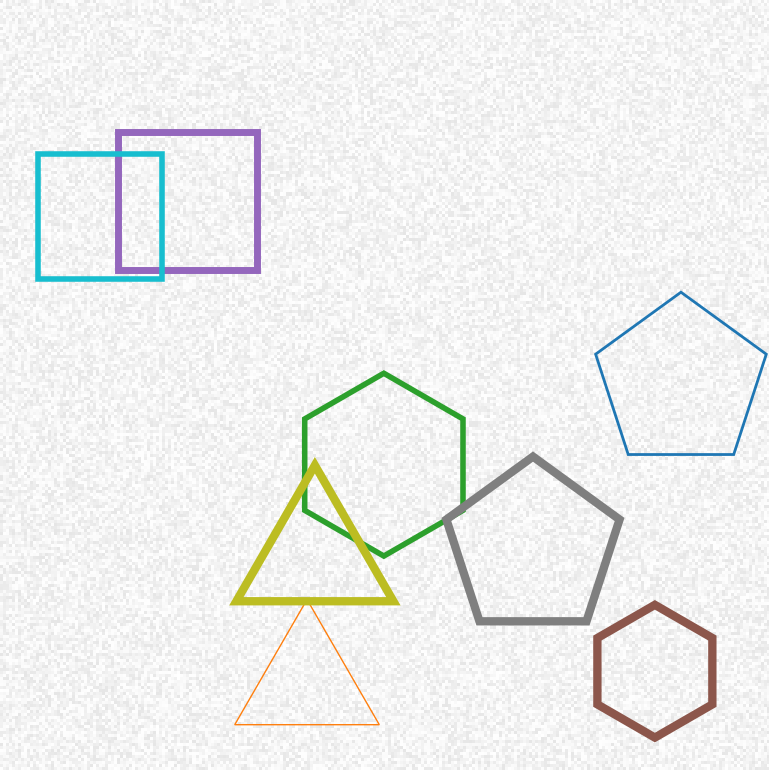[{"shape": "pentagon", "thickness": 1, "radius": 0.58, "center": [0.884, 0.504]}, {"shape": "triangle", "thickness": 0.5, "radius": 0.54, "center": [0.399, 0.113]}, {"shape": "hexagon", "thickness": 2, "radius": 0.59, "center": [0.499, 0.397]}, {"shape": "square", "thickness": 2.5, "radius": 0.45, "center": [0.244, 0.739]}, {"shape": "hexagon", "thickness": 3, "radius": 0.43, "center": [0.85, 0.128]}, {"shape": "pentagon", "thickness": 3, "radius": 0.59, "center": [0.692, 0.289]}, {"shape": "triangle", "thickness": 3, "radius": 0.59, "center": [0.409, 0.278]}, {"shape": "square", "thickness": 2, "radius": 0.4, "center": [0.13, 0.719]}]